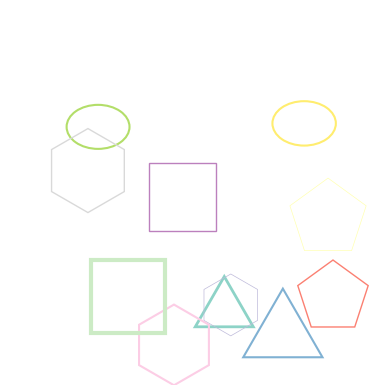[{"shape": "triangle", "thickness": 2, "radius": 0.44, "center": [0.583, 0.195]}, {"shape": "pentagon", "thickness": 0.5, "radius": 0.52, "center": [0.852, 0.433]}, {"shape": "hexagon", "thickness": 0.5, "radius": 0.4, "center": [0.599, 0.208]}, {"shape": "pentagon", "thickness": 1, "radius": 0.48, "center": [0.865, 0.228]}, {"shape": "triangle", "thickness": 1.5, "radius": 0.59, "center": [0.735, 0.131]}, {"shape": "oval", "thickness": 1.5, "radius": 0.41, "center": [0.255, 0.67]}, {"shape": "hexagon", "thickness": 1.5, "radius": 0.52, "center": [0.452, 0.104]}, {"shape": "hexagon", "thickness": 1, "radius": 0.55, "center": [0.228, 0.557]}, {"shape": "square", "thickness": 1, "radius": 0.44, "center": [0.475, 0.488]}, {"shape": "square", "thickness": 3, "radius": 0.48, "center": [0.332, 0.23]}, {"shape": "oval", "thickness": 1.5, "radius": 0.41, "center": [0.79, 0.68]}]